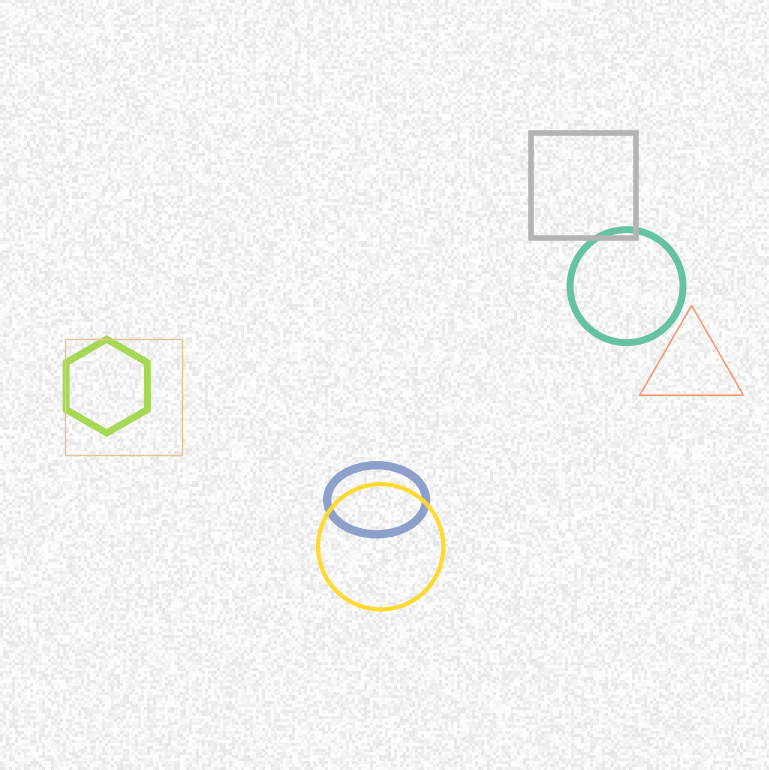[{"shape": "circle", "thickness": 2.5, "radius": 0.37, "center": [0.814, 0.628]}, {"shape": "triangle", "thickness": 0.5, "radius": 0.39, "center": [0.898, 0.526]}, {"shape": "oval", "thickness": 3, "radius": 0.32, "center": [0.489, 0.351]}, {"shape": "hexagon", "thickness": 2.5, "radius": 0.3, "center": [0.139, 0.499]}, {"shape": "circle", "thickness": 1.5, "radius": 0.41, "center": [0.494, 0.29]}, {"shape": "square", "thickness": 0.5, "radius": 0.38, "center": [0.16, 0.484]}, {"shape": "square", "thickness": 2, "radius": 0.34, "center": [0.758, 0.759]}]